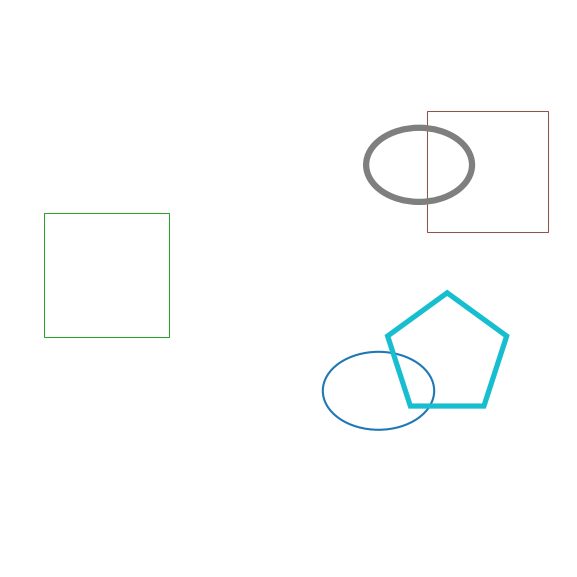[{"shape": "oval", "thickness": 1, "radius": 0.48, "center": [0.655, 0.322]}, {"shape": "square", "thickness": 0.5, "radius": 0.54, "center": [0.184, 0.523]}, {"shape": "square", "thickness": 0.5, "radius": 0.53, "center": [0.844, 0.703]}, {"shape": "oval", "thickness": 3, "radius": 0.46, "center": [0.726, 0.714]}, {"shape": "pentagon", "thickness": 2.5, "radius": 0.54, "center": [0.774, 0.384]}]